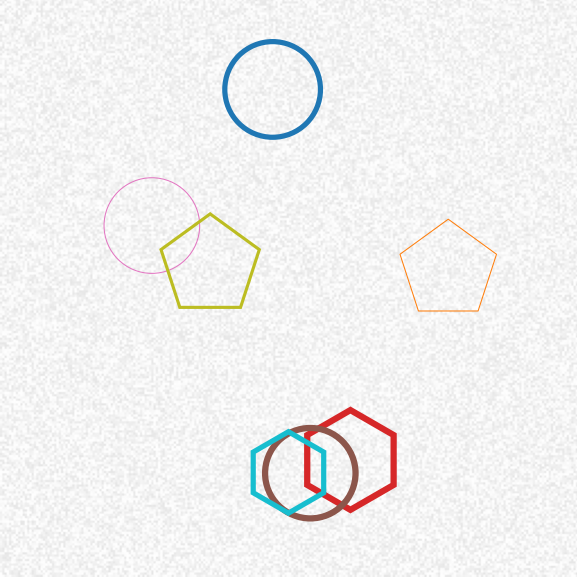[{"shape": "circle", "thickness": 2.5, "radius": 0.41, "center": [0.472, 0.844]}, {"shape": "pentagon", "thickness": 0.5, "radius": 0.44, "center": [0.776, 0.532]}, {"shape": "hexagon", "thickness": 3, "radius": 0.43, "center": [0.607, 0.203]}, {"shape": "circle", "thickness": 3, "radius": 0.39, "center": [0.537, 0.18]}, {"shape": "circle", "thickness": 0.5, "radius": 0.41, "center": [0.263, 0.609]}, {"shape": "pentagon", "thickness": 1.5, "radius": 0.45, "center": [0.364, 0.539]}, {"shape": "hexagon", "thickness": 2.5, "radius": 0.35, "center": [0.499, 0.181]}]